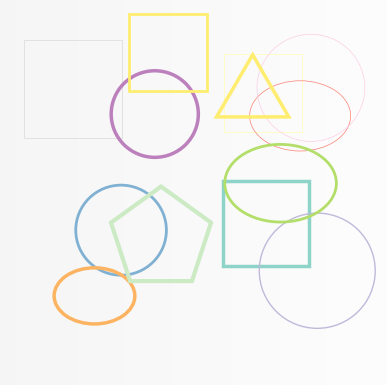[{"shape": "square", "thickness": 2.5, "radius": 0.55, "center": [0.686, 0.419]}, {"shape": "square", "thickness": 0.5, "radius": 0.51, "center": [0.679, 0.759]}, {"shape": "circle", "thickness": 1, "radius": 0.75, "center": [0.819, 0.297]}, {"shape": "oval", "thickness": 0.5, "radius": 0.65, "center": [0.775, 0.699]}, {"shape": "circle", "thickness": 2, "radius": 0.58, "center": [0.312, 0.402]}, {"shape": "oval", "thickness": 2.5, "radius": 0.52, "center": [0.244, 0.231]}, {"shape": "oval", "thickness": 2, "radius": 0.72, "center": [0.724, 0.524]}, {"shape": "circle", "thickness": 0.5, "radius": 0.7, "center": [0.802, 0.772]}, {"shape": "square", "thickness": 0.5, "radius": 0.63, "center": [0.188, 0.769]}, {"shape": "circle", "thickness": 2.5, "radius": 0.56, "center": [0.399, 0.704]}, {"shape": "pentagon", "thickness": 3, "radius": 0.68, "center": [0.416, 0.38]}, {"shape": "triangle", "thickness": 2.5, "radius": 0.54, "center": [0.652, 0.75]}, {"shape": "square", "thickness": 2, "radius": 0.5, "center": [0.434, 0.865]}]